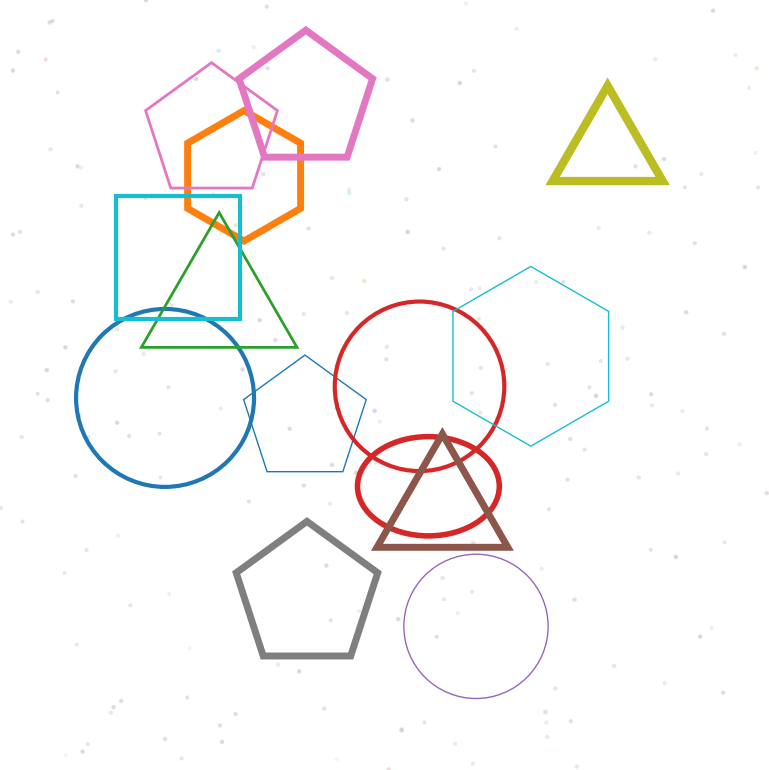[{"shape": "circle", "thickness": 1.5, "radius": 0.58, "center": [0.214, 0.483]}, {"shape": "pentagon", "thickness": 0.5, "radius": 0.42, "center": [0.396, 0.455]}, {"shape": "hexagon", "thickness": 2.5, "radius": 0.42, "center": [0.317, 0.772]}, {"shape": "triangle", "thickness": 1, "radius": 0.58, "center": [0.285, 0.607]}, {"shape": "oval", "thickness": 2, "radius": 0.46, "center": [0.556, 0.368]}, {"shape": "circle", "thickness": 1.5, "radius": 0.55, "center": [0.545, 0.498]}, {"shape": "circle", "thickness": 0.5, "radius": 0.47, "center": [0.618, 0.187]}, {"shape": "triangle", "thickness": 2.5, "radius": 0.49, "center": [0.575, 0.338]}, {"shape": "pentagon", "thickness": 2.5, "radius": 0.46, "center": [0.397, 0.87]}, {"shape": "pentagon", "thickness": 1, "radius": 0.45, "center": [0.275, 0.829]}, {"shape": "pentagon", "thickness": 2.5, "radius": 0.48, "center": [0.399, 0.226]}, {"shape": "triangle", "thickness": 3, "radius": 0.41, "center": [0.789, 0.806]}, {"shape": "hexagon", "thickness": 0.5, "radius": 0.58, "center": [0.689, 0.537]}, {"shape": "square", "thickness": 1.5, "radius": 0.4, "center": [0.231, 0.666]}]